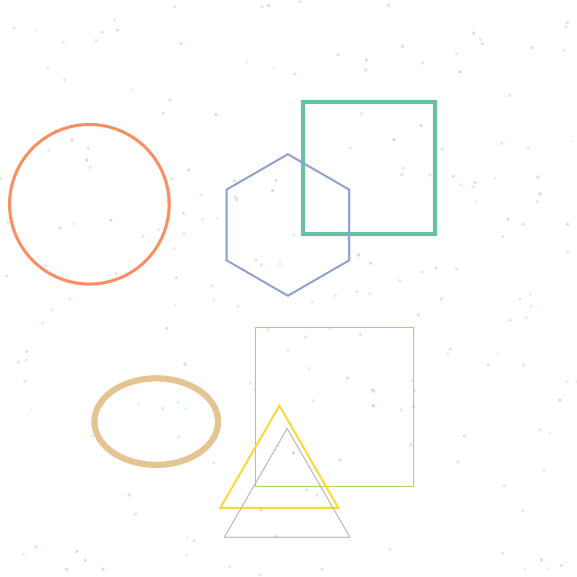[{"shape": "square", "thickness": 2, "radius": 0.57, "center": [0.639, 0.708]}, {"shape": "circle", "thickness": 1.5, "radius": 0.69, "center": [0.155, 0.645]}, {"shape": "hexagon", "thickness": 1, "radius": 0.61, "center": [0.499, 0.61]}, {"shape": "square", "thickness": 0.5, "radius": 0.69, "center": [0.579, 0.296]}, {"shape": "triangle", "thickness": 1, "radius": 0.59, "center": [0.484, 0.179]}, {"shape": "oval", "thickness": 3, "radius": 0.54, "center": [0.271, 0.269]}, {"shape": "triangle", "thickness": 0.5, "radius": 0.63, "center": [0.497, 0.132]}]